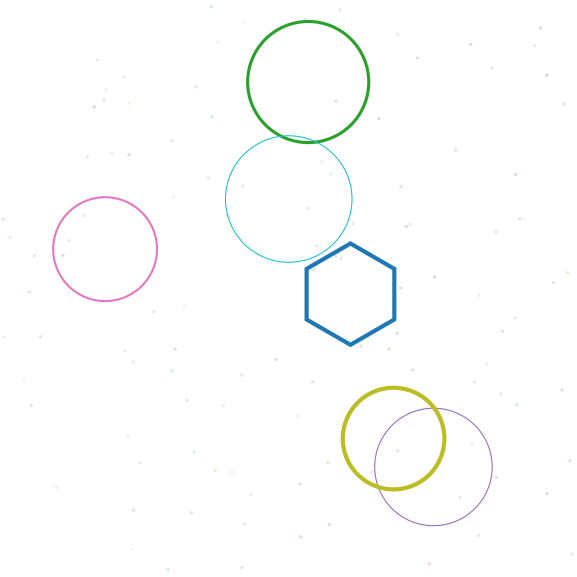[{"shape": "hexagon", "thickness": 2, "radius": 0.44, "center": [0.607, 0.49]}, {"shape": "circle", "thickness": 1.5, "radius": 0.52, "center": [0.534, 0.857]}, {"shape": "circle", "thickness": 0.5, "radius": 0.51, "center": [0.751, 0.191]}, {"shape": "circle", "thickness": 1, "radius": 0.45, "center": [0.182, 0.568]}, {"shape": "circle", "thickness": 2, "radius": 0.44, "center": [0.682, 0.24]}, {"shape": "circle", "thickness": 0.5, "radius": 0.55, "center": [0.5, 0.654]}]